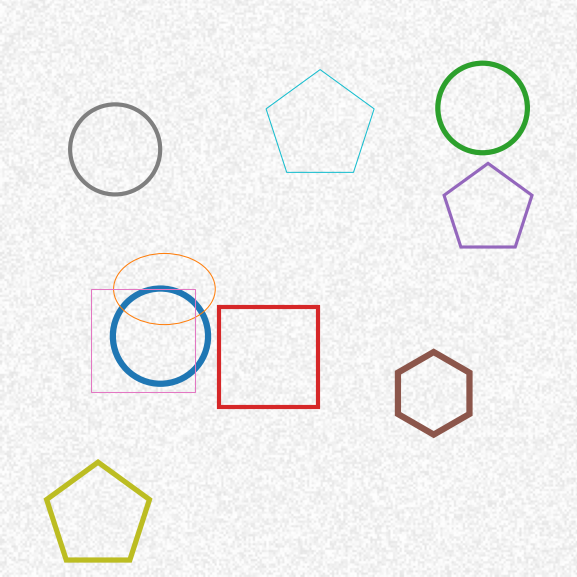[{"shape": "circle", "thickness": 3, "radius": 0.41, "center": [0.278, 0.417]}, {"shape": "oval", "thickness": 0.5, "radius": 0.44, "center": [0.285, 0.499]}, {"shape": "circle", "thickness": 2.5, "radius": 0.39, "center": [0.836, 0.812]}, {"shape": "square", "thickness": 2, "radius": 0.43, "center": [0.465, 0.381]}, {"shape": "pentagon", "thickness": 1.5, "radius": 0.4, "center": [0.845, 0.636]}, {"shape": "hexagon", "thickness": 3, "radius": 0.36, "center": [0.751, 0.318]}, {"shape": "square", "thickness": 0.5, "radius": 0.45, "center": [0.248, 0.41]}, {"shape": "circle", "thickness": 2, "radius": 0.39, "center": [0.199, 0.74]}, {"shape": "pentagon", "thickness": 2.5, "radius": 0.47, "center": [0.17, 0.105]}, {"shape": "pentagon", "thickness": 0.5, "radius": 0.49, "center": [0.554, 0.78]}]